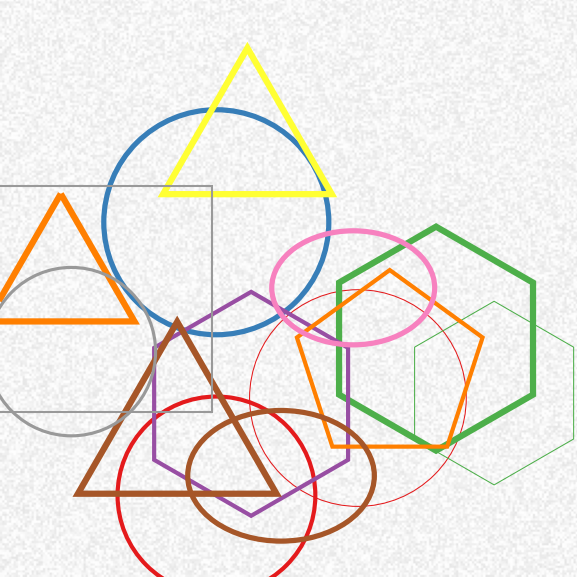[{"shape": "circle", "thickness": 2, "radius": 0.86, "center": [0.375, 0.141]}, {"shape": "circle", "thickness": 0.5, "radius": 0.94, "center": [0.62, 0.31]}, {"shape": "circle", "thickness": 2.5, "radius": 0.97, "center": [0.375, 0.614]}, {"shape": "hexagon", "thickness": 3, "radius": 0.97, "center": [0.755, 0.413]}, {"shape": "hexagon", "thickness": 0.5, "radius": 0.79, "center": [0.856, 0.318]}, {"shape": "hexagon", "thickness": 2, "radius": 0.97, "center": [0.435, 0.3]}, {"shape": "triangle", "thickness": 3, "radius": 0.74, "center": [0.105, 0.516]}, {"shape": "pentagon", "thickness": 2, "radius": 0.85, "center": [0.675, 0.362]}, {"shape": "triangle", "thickness": 3, "radius": 0.84, "center": [0.428, 0.747]}, {"shape": "oval", "thickness": 2.5, "radius": 0.81, "center": [0.487, 0.175]}, {"shape": "triangle", "thickness": 3, "radius": 0.99, "center": [0.307, 0.243]}, {"shape": "oval", "thickness": 2.5, "radius": 0.71, "center": [0.612, 0.501]}, {"shape": "square", "thickness": 1, "radius": 0.98, "center": [0.171, 0.481]}, {"shape": "circle", "thickness": 1.5, "radius": 0.73, "center": [0.124, 0.39]}]